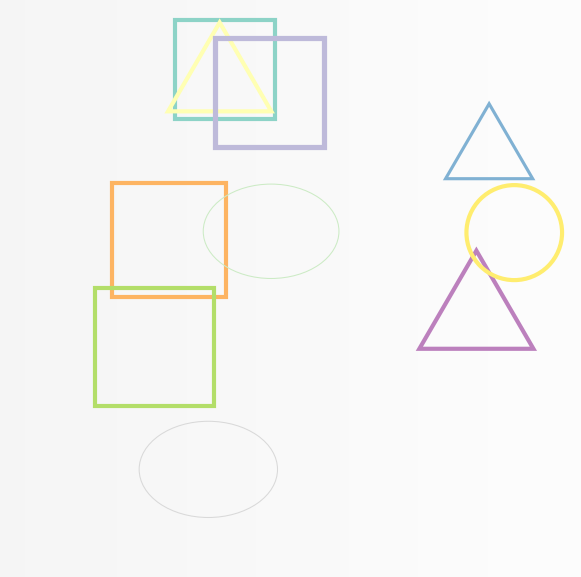[{"shape": "square", "thickness": 2, "radius": 0.43, "center": [0.387, 0.879]}, {"shape": "triangle", "thickness": 2, "radius": 0.51, "center": [0.378, 0.858]}, {"shape": "square", "thickness": 2.5, "radius": 0.47, "center": [0.464, 0.839]}, {"shape": "triangle", "thickness": 1.5, "radius": 0.43, "center": [0.841, 0.733]}, {"shape": "square", "thickness": 2, "radius": 0.49, "center": [0.291, 0.583]}, {"shape": "square", "thickness": 2, "radius": 0.51, "center": [0.266, 0.398]}, {"shape": "oval", "thickness": 0.5, "radius": 0.6, "center": [0.358, 0.186]}, {"shape": "triangle", "thickness": 2, "radius": 0.57, "center": [0.82, 0.452]}, {"shape": "oval", "thickness": 0.5, "radius": 0.58, "center": [0.466, 0.599]}, {"shape": "circle", "thickness": 2, "radius": 0.41, "center": [0.885, 0.596]}]